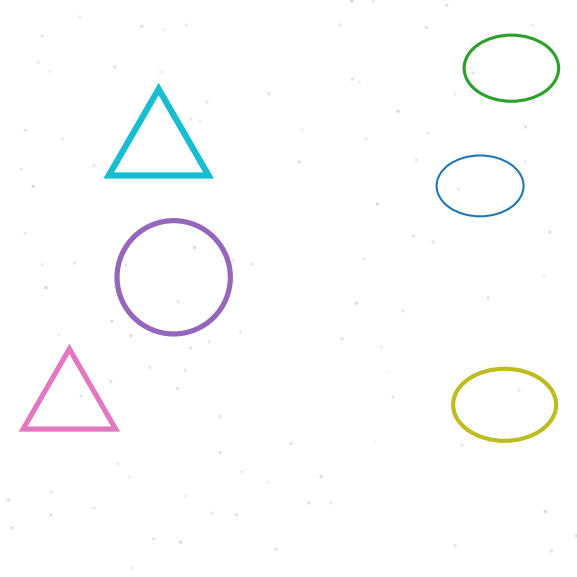[{"shape": "oval", "thickness": 1, "radius": 0.38, "center": [0.831, 0.677]}, {"shape": "oval", "thickness": 1.5, "radius": 0.41, "center": [0.886, 0.881]}, {"shape": "circle", "thickness": 2.5, "radius": 0.49, "center": [0.301, 0.519]}, {"shape": "triangle", "thickness": 2.5, "radius": 0.46, "center": [0.12, 0.302]}, {"shape": "oval", "thickness": 2, "radius": 0.45, "center": [0.874, 0.298]}, {"shape": "triangle", "thickness": 3, "radius": 0.5, "center": [0.275, 0.745]}]